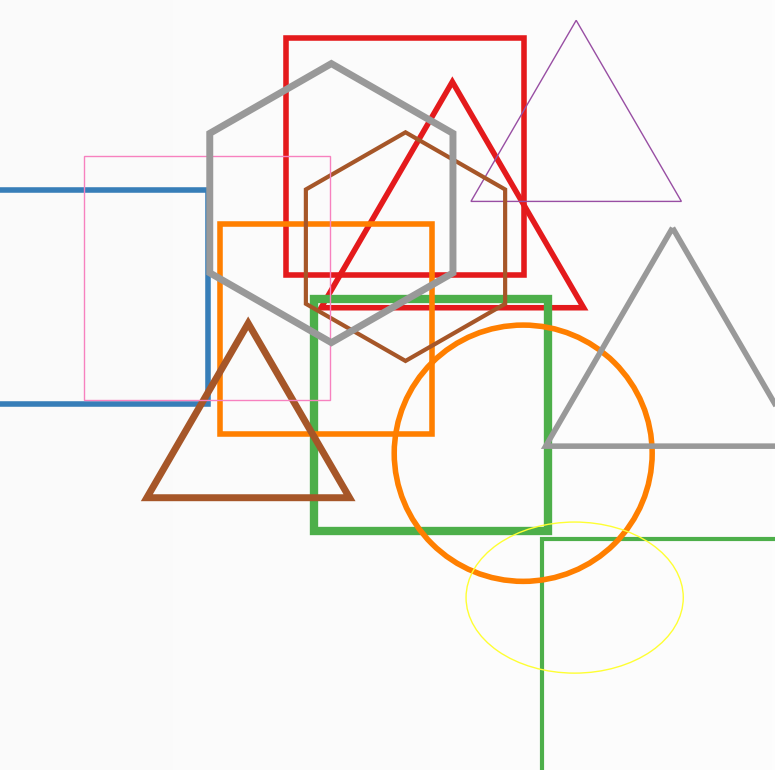[{"shape": "square", "thickness": 2, "radius": 0.77, "center": [0.522, 0.796]}, {"shape": "triangle", "thickness": 2, "radius": 0.98, "center": [0.584, 0.698]}, {"shape": "square", "thickness": 2, "radius": 0.69, "center": [0.13, 0.614]}, {"shape": "square", "thickness": 1.5, "radius": 0.99, "center": [0.897, 0.103]}, {"shape": "square", "thickness": 3, "radius": 0.75, "center": [0.556, 0.461]}, {"shape": "triangle", "thickness": 0.5, "radius": 0.78, "center": [0.743, 0.817]}, {"shape": "square", "thickness": 2, "radius": 0.68, "center": [0.42, 0.573]}, {"shape": "circle", "thickness": 2, "radius": 0.83, "center": [0.675, 0.411]}, {"shape": "oval", "thickness": 0.5, "radius": 0.7, "center": [0.741, 0.224]}, {"shape": "hexagon", "thickness": 1.5, "radius": 0.74, "center": [0.523, 0.68]}, {"shape": "triangle", "thickness": 2.5, "radius": 0.75, "center": [0.32, 0.429]}, {"shape": "square", "thickness": 0.5, "radius": 0.79, "center": [0.267, 0.639]}, {"shape": "triangle", "thickness": 2, "radius": 0.95, "center": [0.868, 0.515]}, {"shape": "hexagon", "thickness": 2.5, "radius": 0.91, "center": [0.428, 0.736]}]